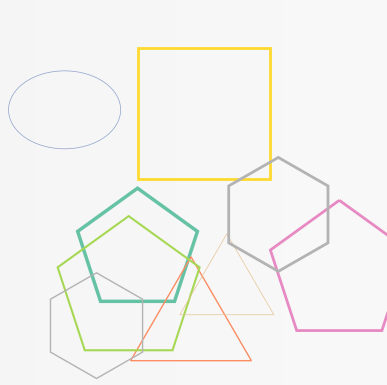[{"shape": "pentagon", "thickness": 2.5, "radius": 0.81, "center": [0.355, 0.349]}, {"shape": "triangle", "thickness": 1, "radius": 0.9, "center": [0.493, 0.153]}, {"shape": "oval", "thickness": 0.5, "radius": 0.72, "center": [0.167, 0.715]}, {"shape": "pentagon", "thickness": 2, "radius": 0.94, "center": [0.876, 0.293]}, {"shape": "pentagon", "thickness": 1.5, "radius": 0.96, "center": [0.332, 0.246]}, {"shape": "square", "thickness": 2, "radius": 0.85, "center": [0.527, 0.706]}, {"shape": "triangle", "thickness": 0.5, "radius": 0.7, "center": [0.585, 0.253]}, {"shape": "hexagon", "thickness": 2, "radius": 0.74, "center": [0.718, 0.443]}, {"shape": "hexagon", "thickness": 1, "radius": 0.69, "center": [0.249, 0.154]}]